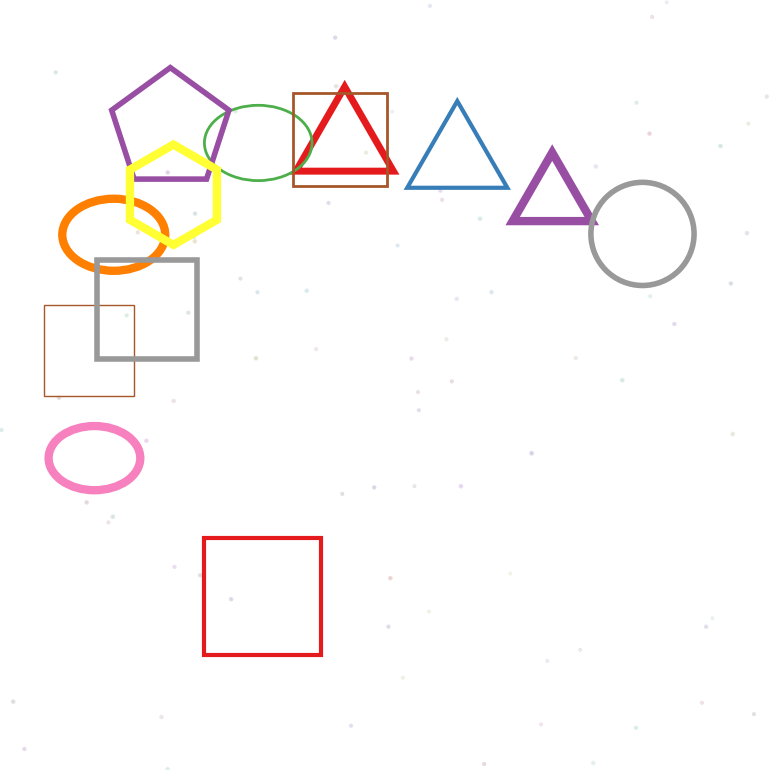[{"shape": "triangle", "thickness": 2.5, "radius": 0.37, "center": [0.448, 0.814]}, {"shape": "square", "thickness": 1.5, "radius": 0.38, "center": [0.341, 0.225]}, {"shape": "triangle", "thickness": 1.5, "radius": 0.38, "center": [0.594, 0.794]}, {"shape": "oval", "thickness": 1, "radius": 0.35, "center": [0.335, 0.814]}, {"shape": "triangle", "thickness": 3, "radius": 0.3, "center": [0.717, 0.743]}, {"shape": "pentagon", "thickness": 2, "radius": 0.4, "center": [0.221, 0.832]}, {"shape": "oval", "thickness": 3, "radius": 0.33, "center": [0.148, 0.695]}, {"shape": "hexagon", "thickness": 3, "radius": 0.33, "center": [0.225, 0.747]}, {"shape": "square", "thickness": 0.5, "radius": 0.29, "center": [0.115, 0.545]}, {"shape": "square", "thickness": 1, "radius": 0.3, "center": [0.441, 0.819]}, {"shape": "oval", "thickness": 3, "radius": 0.3, "center": [0.123, 0.405]}, {"shape": "square", "thickness": 2, "radius": 0.32, "center": [0.191, 0.598]}, {"shape": "circle", "thickness": 2, "radius": 0.33, "center": [0.834, 0.696]}]